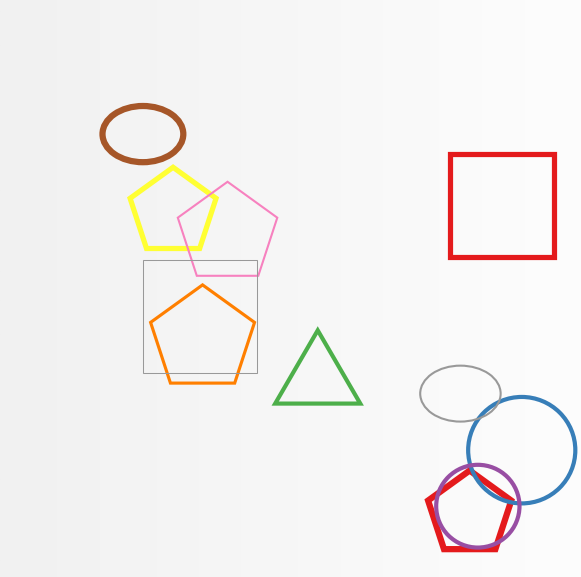[{"shape": "square", "thickness": 2.5, "radius": 0.45, "center": [0.864, 0.644]}, {"shape": "pentagon", "thickness": 3, "radius": 0.38, "center": [0.808, 0.109]}, {"shape": "circle", "thickness": 2, "radius": 0.46, "center": [0.898, 0.22]}, {"shape": "triangle", "thickness": 2, "radius": 0.42, "center": [0.547, 0.343]}, {"shape": "circle", "thickness": 2, "radius": 0.36, "center": [0.822, 0.123]}, {"shape": "pentagon", "thickness": 1.5, "radius": 0.47, "center": [0.349, 0.412]}, {"shape": "pentagon", "thickness": 2.5, "radius": 0.39, "center": [0.298, 0.632]}, {"shape": "oval", "thickness": 3, "radius": 0.35, "center": [0.246, 0.767]}, {"shape": "pentagon", "thickness": 1, "radius": 0.45, "center": [0.391, 0.594]}, {"shape": "oval", "thickness": 1, "radius": 0.35, "center": [0.792, 0.318]}, {"shape": "square", "thickness": 0.5, "radius": 0.49, "center": [0.344, 0.451]}]